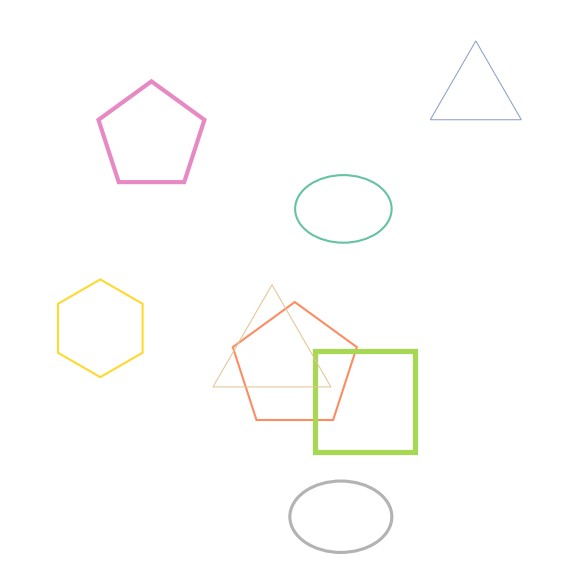[{"shape": "oval", "thickness": 1, "radius": 0.42, "center": [0.595, 0.637]}, {"shape": "pentagon", "thickness": 1, "radius": 0.56, "center": [0.51, 0.363]}, {"shape": "triangle", "thickness": 0.5, "radius": 0.45, "center": [0.824, 0.837]}, {"shape": "pentagon", "thickness": 2, "radius": 0.48, "center": [0.262, 0.762]}, {"shape": "square", "thickness": 2.5, "radius": 0.44, "center": [0.632, 0.304]}, {"shape": "hexagon", "thickness": 1, "radius": 0.42, "center": [0.174, 0.431]}, {"shape": "triangle", "thickness": 0.5, "radius": 0.59, "center": [0.471, 0.388]}, {"shape": "oval", "thickness": 1.5, "radius": 0.44, "center": [0.59, 0.104]}]